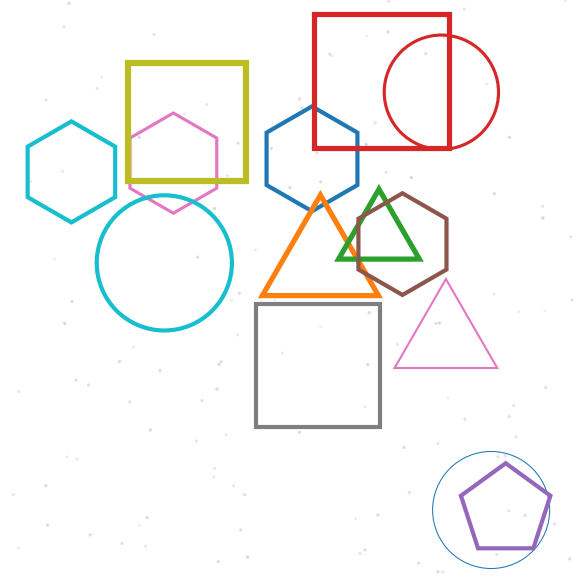[{"shape": "circle", "thickness": 0.5, "radius": 0.51, "center": [0.85, 0.116]}, {"shape": "hexagon", "thickness": 2, "radius": 0.45, "center": [0.54, 0.724]}, {"shape": "triangle", "thickness": 2.5, "radius": 0.58, "center": [0.555, 0.545]}, {"shape": "triangle", "thickness": 2.5, "radius": 0.4, "center": [0.656, 0.591]}, {"shape": "square", "thickness": 2.5, "radius": 0.58, "center": [0.661, 0.859]}, {"shape": "circle", "thickness": 1.5, "radius": 0.49, "center": [0.764, 0.839]}, {"shape": "pentagon", "thickness": 2, "radius": 0.41, "center": [0.876, 0.116]}, {"shape": "hexagon", "thickness": 2, "radius": 0.44, "center": [0.697, 0.576]}, {"shape": "triangle", "thickness": 1, "radius": 0.51, "center": [0.772, 0.413]}, {"shape": "hexagon", "thickness": 1.5, "radius": 0.43, "center": [0.3, 0.717]}, {"shape": "square", "thickness": 2, "radius": 0.53, "center": [0.55, 0.366]}, {"shape": "square", "thickness": 3, "radius": 0.51, "center": [0.324, 0.788]}, {"shape": "hexagon", "thickness": 2, "radius": 0.44, "center": [0.124, 0.701]}, {"shape": "circle", "thickness": 2, "radius": 0.59, "center": [0.285, 0.544]}]